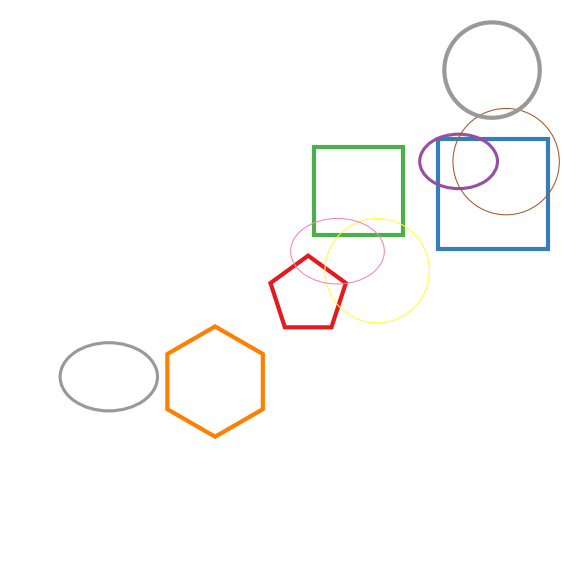[{"shape": "pentagon", "thickness": 2, "radius": 0.34, "center": [0.534, 0.488]}, {"shape": "square", "thickness": 2, "radius": 0.48, "center": [0.854, 0.663]}, {"shape": "square", "thickness": 2, "radius": 0.38, "center": [0.621, 0.668]}, {"shape": "oval", "thickness": 1.5, "radius": 0.34, "center": [0.794, 0.72]}, {"shape": "hexagon", "thickness": 2, "radius": 0.48, "center": [0.372, 0.338]}, {"shape": "circle", "thickness": 0.5, "radius": 0.45, "center": [0.653, 0.53]}, {"shape": "circle", "thickness": 0.5, "radius": 0.46, "center": [0.876, 0.719]}, {"shape": "oval", "thickness": 0.5, "radius": 0.41, "center": [0.584, 0.564]}, {"shape": "oval", "thickness": 1.5, "radius": 0.42, "center": [0.188, 0.347]}, {"shape": "circle", "thickness": 2, "radius": 0.41, "center": [0.852, 0.878]}]